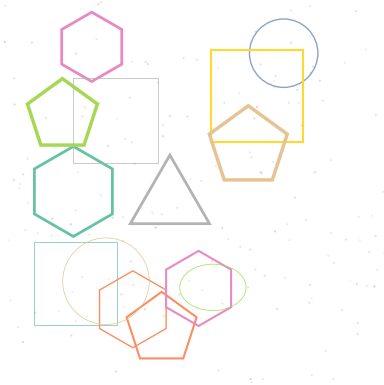[{"shape": "hexagon", "thickness": 2, "radius": 0.58, "center": [0.191, 0.503]}, {"shape": "square", "thickness": 0.5, "radius": 0.54, "center": [0.196, 0.263]}, {"shape": "pentagon", "thickness": 1.5, "radius": 0.48, "center": [0.42, 0.146]}, {"shape": "hexagon", "thickness": 1, "radius": 0.5, "center": [0.345, 0.197]}, {"shape": "circle", "thickness": 1, "radius": 0.44, "center": [0.737, 0.862]}, {"shape": "hexagon", "thickness": 2, "radius": 0.45, "center": [0.238, 0.878]}, {"shape": "hexagon", "thickness": 1.5, "radius": 0.49, "center": [0.516, 0.251]}, {"shape": "oval", "thickness": 0.5, "radius": 0.43, "center": [0.553, 0.254]}, {"shape": "pentagon", "thickness": 2.5, "radius": 0.48, "center": [0.162, 0.7]}, {"shape": "square", "thickness": 1.5, "radius": 0.6, "center": [0.667, 0.751]}, {"shape": "circle", "thickness": 0.5, "radius": 0.56, "center": [0.275, 0.27]}, {"shape": "pentagon", "thickness": 2.5, "radius": 0.53, "center": [0.645, 0.619]}, {"shape": "triangle", "thickness": 2, "radius": 0.59, "center": [0.441, 0.478]}, {"shape": "square", "thickness": 0.5, "radius": 0.55, "center": [0.3, 0.687]}]